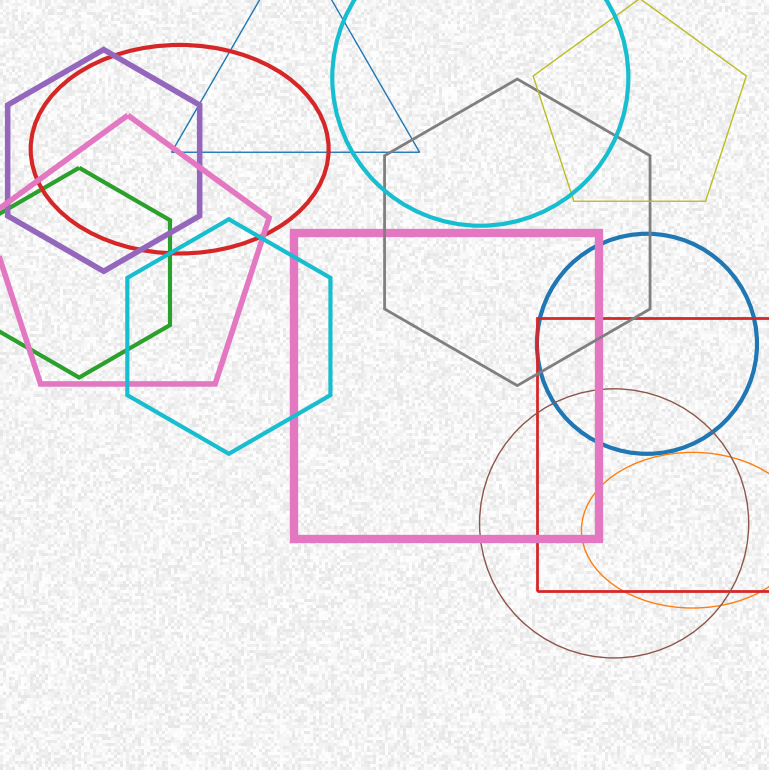[{"shape": "triangle", "thickness": 0.5, "radius": 0.93, "center": [0.384, 0.895]}, {"shape": "circle", "thickness": 1.5, "radius": 0.71, "center": [0.84, 0.554]}, {"shape": "oval", "thickness": 0.5, "radius": 0.72, "center": [0.9, 0.311]}, {"shape": "hexagon", "thickness": 1.5, "radius": 0.68, "center": [0.103, 0.646]}, {"shape": "square", "thickness": 1, "radius": 0.89, "center": [0.875, 0.41]}, {"shape": "oval", "thickness": 1.5, "radius": 0.97, "center": [0.233, 0.806]}, {"shape": "hexagon", "thickness": 2, "radius": 0.72, "center": [0.135, 0.792]}, {"shape": "circle", "thickness": 0.5, "radius": 0.87, "center": [0.798, 0.32]}, {"shape": "square", "thickness": 3, "radius": 0.99, "center": [0.58, 0.499]}, {"shape": "pentagon", "thickness": 2, "radius": 0.96, "center": [0.166, 0.657]}, {"shape": "hexagon", "thickness": 1, "radius": 1.0, "center": [0.672, 0.698]}, {"shape": "pentagon", "thickness": 0.5, "radius": 0.73, "center": [0.831, 0.856]}, {"shape": "hexagon", "thickness": 1.5, "radius": 0.76, "center": [0.297, 0.563]}, {"shape": "circle", "thickness": 1.5, "radius": 0.96, "center": [0.624, 0.899]}]